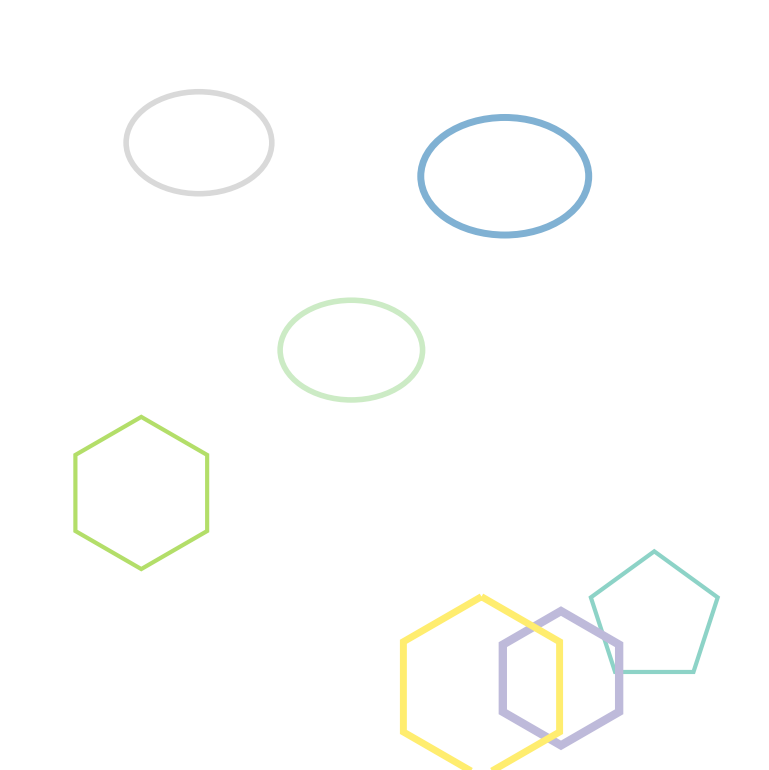[{"shape": "pentagon", "thickness": 1.5, "radius": 0.43, "center": [0.85, 0.197]}, {"shape": "hexagon", "thickness": 3, "radius": 0.44, "center": [0.729, 0.119]}, {"shape": "oval", "thickness": 2.5, "radius": 0.55, "center": [0.656, 0.771]}, {"shape": "hexagon", "thickness": 1.5, "radius": 0.49, "center": [0.183, 0.36]}, {"shape": "oval", "thickness": 2, "radius": 0.47, "center": [0.258, 0.815]}, {"shape": "oval", "thickness": 2, "radius": 0.46, "center": [0.456, 0.545]}, {"shape": "hexagon", "thickness": 2.5, "radius": 0.59, "center": [0.625, 0.108]}]